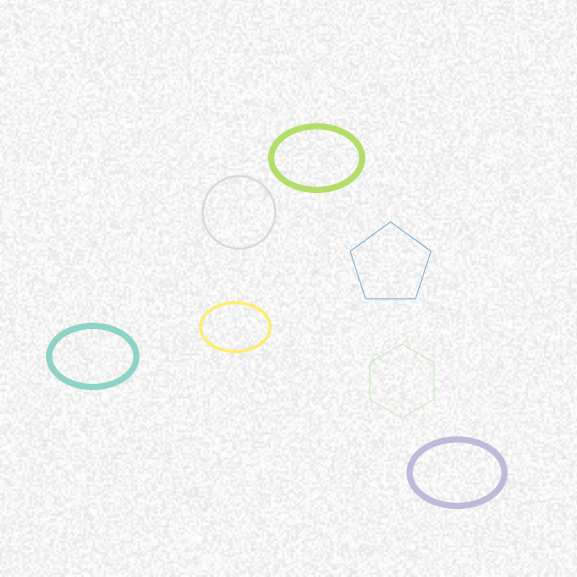[{"shape": "oval", "thickness": 3, "radius": 0.38, "center": [0.161, 0.382]}, {"shape": "oval", "thickness": 3, "radius": 0.41, "center": [0.792, 0.181]}, {"shape": "pentagon", "thickness": 0.5, "radius": 0.37, "center": [0.676, 0.541]}, {"shape": "oval", "thickness": 3, "radius": 0.39, "center": [0.548, 0.725]}, {"shape": "circle", "thickness": 1, "radius": 0.31, "center": [0.414, 0.631]}, {"shape": "hexagon", "thickness": 0.5, "radius": 0.32, "center": [0.696, 0.339]}, {"shape": "oval", "thickness": 1.5, "radius": 0.3, "center": [0.408, 0.433]}]